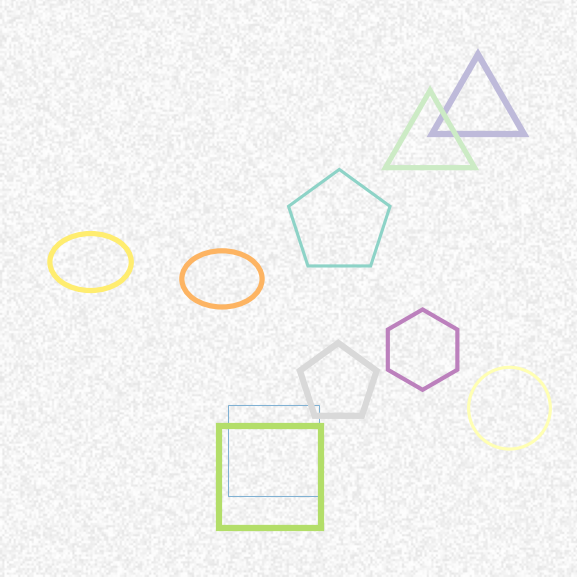[{"shape": "pentagon", "thickness": 1.5, "radius": 0.46, "center": [0.588, 0.613]}, {"shape": "circle", "thickness": 1.5, "radius": 0.35, "center": [0.882, 0.292]}, {"shape": "triangle", "thickness": 3, "radius": 0.46, "center": [0.828, 0.813]}, {"shape": "square", "thickness": 0.5, "radius": 0.39, "center": [0.473, 0.219]}, {"shape": "oval", "thickness": 2.5, "radius": 0.35, "center": [0.384, 0.516]}, {"shape": "square", "thickness": 3, "radius": 0.44, "center": [0.468, 0.173]}, {"shape": "pentagon", "thickness": 3, "radius": 0.35, "center": [0.586, 0.336]}, {"shape": "hexagon", "thickness": 2, "radius": 0.35, "center": [0.732, 0.394]}, {"shape": "triangle", "thickness": 2.5, "radius": 0.45, "center": [0.745, 0.753]}, {"shape": "oval", "thickness": 2.5, "radius": 0.35, "center": [0.157, 0.545]}]